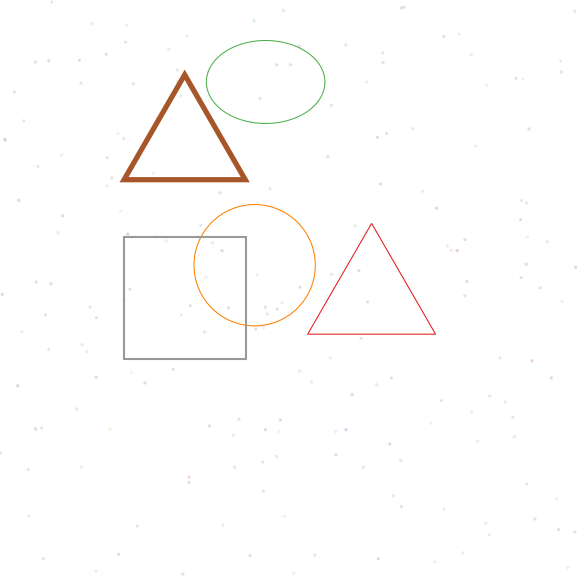[{"shape": "triangle", "thickness": 0.5, "radius": 0.64, "center": [0.644, 0.484]}, {"shape": "oval", "thickness": 0.5, "radius": 0.51, "center": [0.46, 0.857]}, {"shape": "circle", "thickness": 0.5, "radius": 0.53, "center": [0.441, 0.54]}, {"shape": "triangle", "thickness": 2.5, "radius": 0.61, "center": [0.32, 0.749]}, {"shape": "square", "thickness": 1, "radius": 0.53, "center": [0.32, 0.483]}]